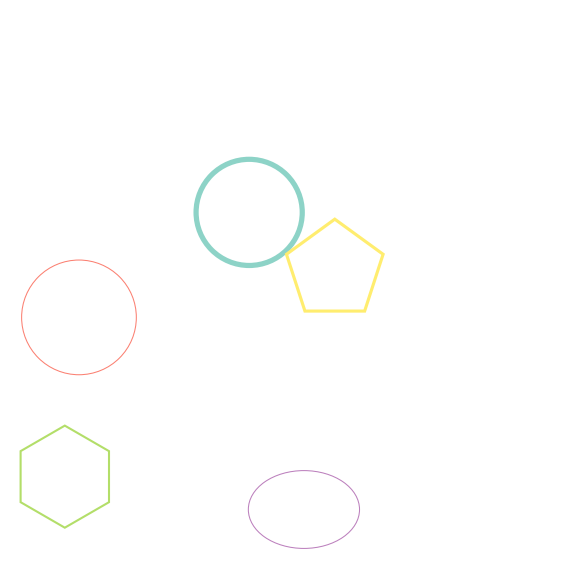[{"shape": "circle", "thickness": 2.5, "radius": 0.46, "center": [0.431, 0.631]}, {"shape": "circle", "thickness": 0.5, "radius": 0.5, "center": [0.137, 0.45]}, {"shape": "hexagon", "thickness": 1, "radius": 0.44, "center": [0.112, 0.174]}, {"shape": "oval", "thickness": 0.5, "radius": 0.48, "center": [0.526, 0.117]}, {"shape": "pentagon", "thickness": 1.5, "radius": 0.44, "center": [0.58, 0.532]}]